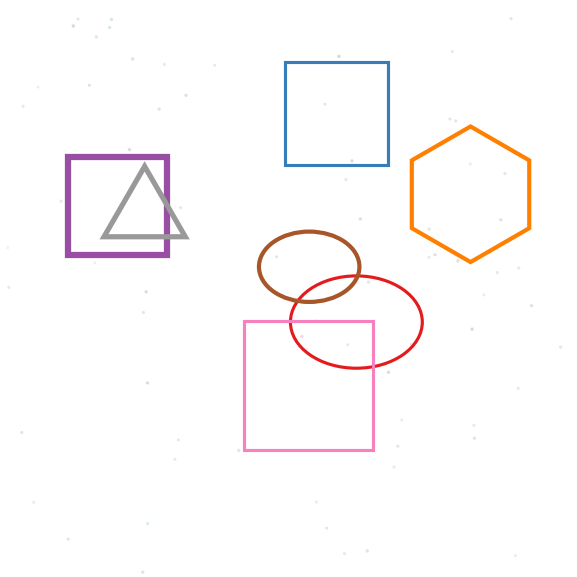[{"shape": "oval", "thickness": 1.5, "radius": 0.57, "center": [0.617, 0.441]}, {"shape": "square", "thickness": 1.5, "radius": 0.45, "center": [0.583, 0.802]}, {"shape": "square", "thickness": 3, "radius": 0.43, "center": [0.203, 0.642]}, {"shape": "hexagon", "thickness": 2, "radius": 0.59, "center": [0.815, 0.663]}, {"shape": "oval", "thickness": 2, "radius": 0.43, "center": [0.535, 0.537]}, {"shape": "square", "thickness": 1.5, "radius": 0.56, "center": [0.535, 0.332]}, {"shape": "triangle", "thickness": 2.5, "radius": 0.41, "center": [0.25, 0.63]}]